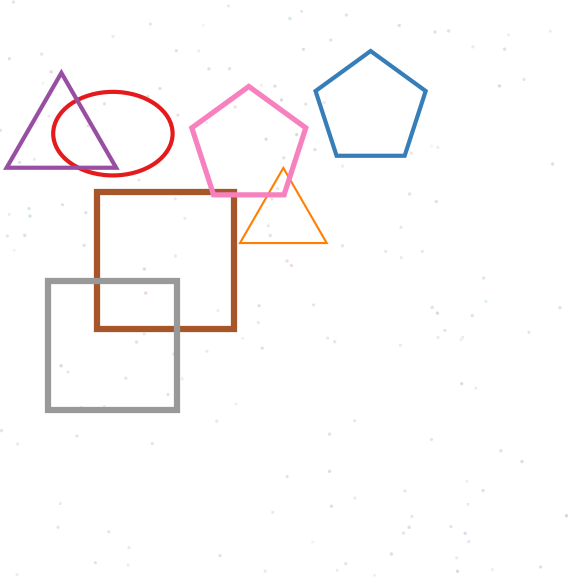[{"shape": "oval", "thickness": 2, "radius": 0.52, "center": [0.195, 0.768]}, {"shape": "pentagon", "thickness": 2, "radius": 0.5, "center": [0.642, 0.811]}, {"shape": "triangle", "thickness": 2, "radius": 0.55, "center": [0.106, 0.763]}, {"shape": "triangle", "thickness": 1, "radius": 0.43, "center": [0.491, 0.622]}, {"shape": "square", "thickness": 3, "radius": 0.59, "center": [0.286, 0.548]}, {"shape": "pentagon", "thickness": 2.5, "radius": 0.52, "center": [0.431, 0.746]}, {"shape": "square", "thickness": 3, "radius": 0.56, "center": [0.195, 0.4]}]